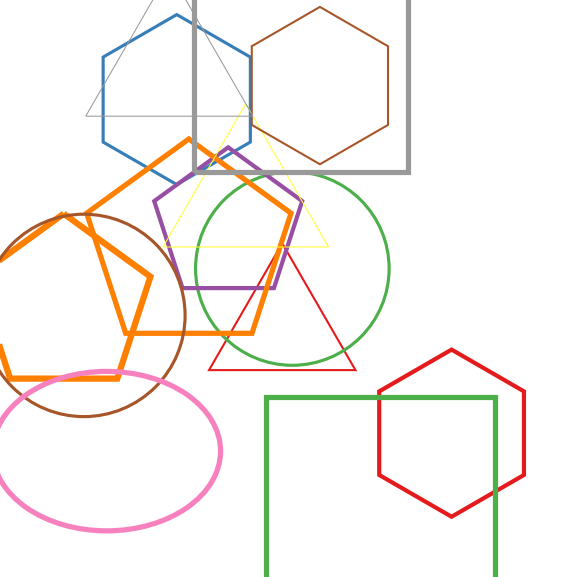[{"shape": "hexagon", "thickness": 2, "radius": 0.72, "center": [0.782, 0.249]}, {"shape": "triangle", "thickness": 1, "radius": 0.73, "center": [0.489, 0.431]}, {"shape": "hexagon", "thickness": 1.5, "radius": 0.74, "center": [0.306, 0.827]}, {"shape": "circle", "thickness": 1.5, "radius": 0.84, "center": [0.506, 0.534]}, {"shape": "square", "thickness": 2.5, "radius": 0.99, "center": [0.66, 0.114]}, {"shape": "pentagon", "thickness": 2, "radius": 0.67, "center": [0.395, 0.609]}, {"shape": "pentagon", "thickness": 3, "radius": 0.79, "center": [0.11, 0.471]}, {"shape": "pentagon", "thickness": 2.5, "radius": 0.93, "center": [0.327, 0.572]}, {"shape": "triangle", "thickness": 0.5, "radius": 0.83, "center": [0.426, 0.654]}, {"shape": "circle", "thickness": 1.5, "radius": 0.88, "center": [0.145, 0.453]}, {"shape": "hexagon", "thickness": 1, "radius": 0.68, "center": [0.554, 0.851]}, {"shape": "oval", "thickness": 2.5, "radius": 0.99, "center": [0.185, 0.218]}, {"shape": "triangle", "thickness": 0.5, "radius": 0.84, "center": [0.293, 0.882]}, {"shape": "square", "thickness": 2.5, "radius": 0.92, "center": [0.521, 0.885]}]